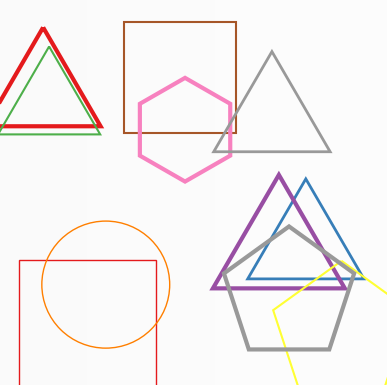[{"shape": "square", "thickness": 1, "radius": 0.88, "center": [0.227, 0.147]}, {"shape": "triangle", "thickness": 3, "radius": 0.86, "center": [0.111, 0.758]}, {"shape": "triangle", "thickness": 2, "radius": 0.87, "center": [0.789, 0.362]}, {"shape": "triangle", "thickness": 1.5, "radius": 0.76, "center": [0.127, 0.727]}, {"shape": "triangle", "thickness": 3, "radius": 0.98, "center": [0.72, 0.349]}, {"shape": "circle", "thickness": 1, "radius": 0.82, "center": [0.273, 0.261]}, {"shape": "pentagon", "thickness": 1.5, "radius": 0.93, "center": [0.881, 0.137]}, {"shape": "square", "thickness": 1.5, "radius": 0.72, "center": [0.465, 0.799]}, {"shape": "hexagon", "thickness": 3, "radius": 0.67, "center": [0.478, 0.663]}, {"shape": "pentagon", "thickness": 3, "radius": 0.88, "center": [0.746, 0.235]}, {"shape": "triangle", "thickness": 2, "radius": 0.87, "center": [0.702, 0.693]}]